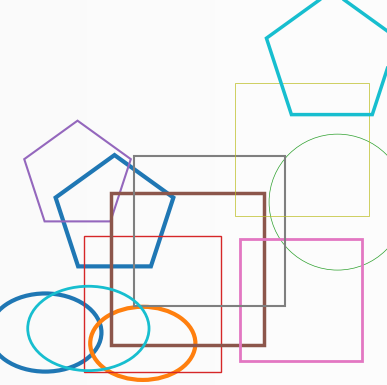[{"shape": "pentagon", "thickness": 3, "radius": 0.8, "center": [0.295, 0.437]}, {"shape": "oval", "thickness": 3, "radius": 0.72, "center": [0.117, 0.136]}, {"shape": "oval", "thickness": 3, "radius": 0.68, "center": [0.369, 0.108]}, {"shape": "circle", "thickness": 0.5, "radius": 0.88, "center": [0.871, 0.475]}, {"shape": "square", "thickness": 1, "radius": 0.89, "center": [0.394, 0.21]}, {"shape": "pentagon", "thickness": 1.5, "radius": 0.72, "center": [0.2, 0.542]}, {"shape": "square", "thickness": 2.5, "radius": 0.99, "center": [0.483, 0.302]}, {"shape": "square", "thickness": 2, "radius": 0.79, "center": [0.776, 0.221]}, {"shape": "square", "thickness": 1.5, "radius": 0.97, "center": [0.54, 0.401]}, {"shape": "square", "thickness": 0.5, "radius": 0.87, "center": [0.779, 0.612]}, {"shape": "pentagon", "thickness": 2.5, "radius": 0.89, "center": [0.856, 0.846]}, {"shape": "oval", "thickness": 2, "radius": 0.78, "center": [0.228, 0.147]}]